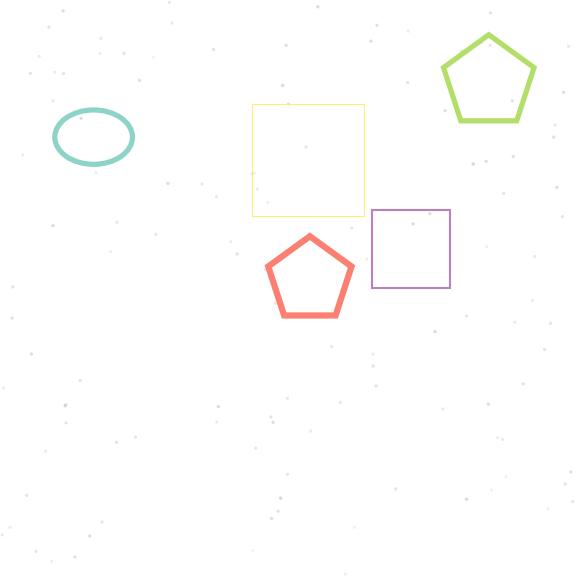[{"shape": "oval", "thickness": 2.5, "radius": 0.34, "center": [0.162, 0.762]}, {"shape": "pentagon", "thickness": 3, "radius": 0.38, "center": [0.537, 0.514]}, {"shape": "pentagon", "thickness": 2.5, "radius": 0.41, "center": [0.846, 0.857]}, {"shape": "square", "thickness": 1, "radius": 0.34, "center": [0.712, 0.568]}, {"shape": "square", "thickness": 0.5, "radius": 0.48, "center": [0.534, 0.723]}]